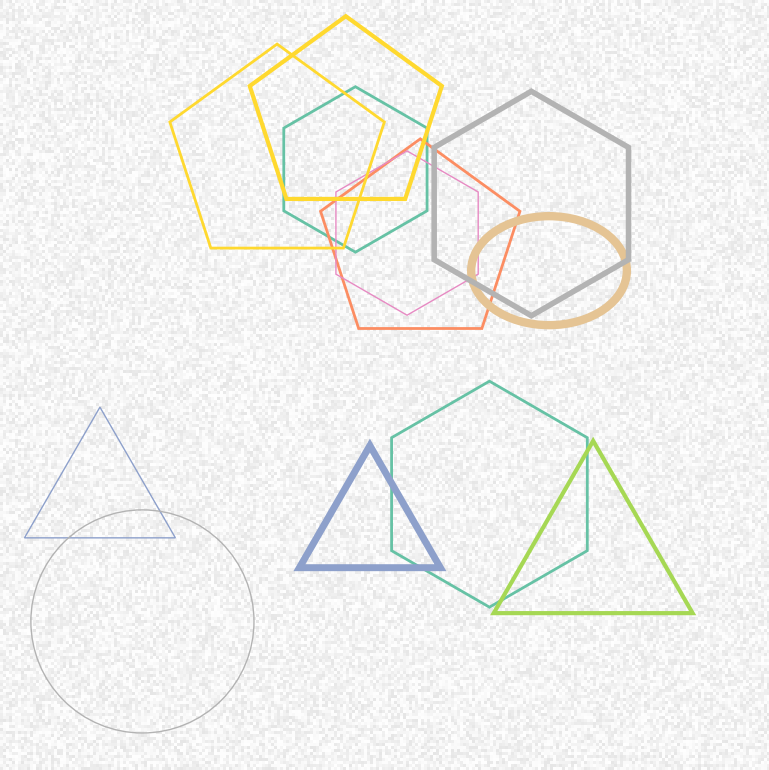[{"shape": "hexagon", "thickness": 1, "radius": 0.73, "center": [0.636, 0.358]}, {"shape": "hexagon", "thickness": 1, "radius": 0.54, "center": [0.462, 0.78]}, {"shape": "pentagon", "thickness": 1, "radius": 0.68, "center": [0.546, 0.684]}, {"shape": "triangle", "thickness": 0.5, "radius": 0.57, "center": [0.13, 0.358]}, {"shape": "triangle", "thickness": 2.5, "radius": 0.53, "center": [0.48, 0.316]}, {"shape": "hexagon", "thickness": 0.5, "radius": 0.53, "center": [0.529, 0.697]}, {"shape": "triangle", "thickness": 1.5, "radius": 0.75, "center": [0.77, 0.278]}, {"shape": "pentagon", "thickness": 1.5, "radius": 0.66, "center": [0.449, 0.848]}, {"shape": "pentagon", "thickness": 1, "radius": 0.73, "center": [0.36, 0.796]}, {"shape": "oval", "thickness": 3, "radius": 0.51, "center": [0.713, 0.648]}, {"shape": "hexagon", "thickness": 2, "radius": 0.73, "center": [0.69, 0.736]}, {"shape": "circle", "thickness": 0.5, "radius": 0.72, "center": [0.185, 0.193]}]